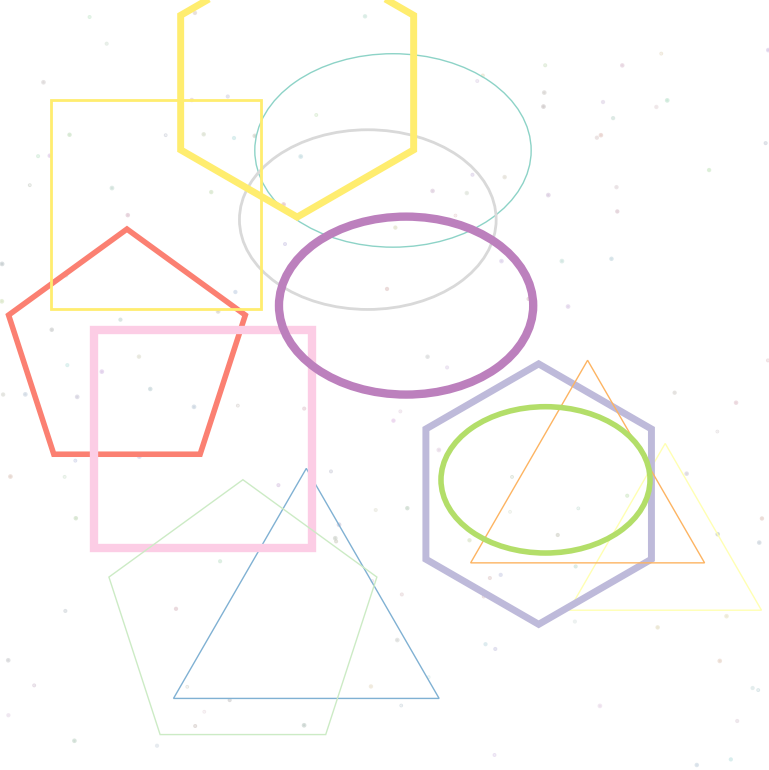[{"shape": "oval", "thickness": 0.5, "radius": 0.9, "center": [0.51, 0.805]}, {"shape": "triangle", "thickness": 0.5, "radius": 0.72, "center": [0.864, 0.28]}, {"shape": "hexagon", "thickness": 2.5, "radius": 0.85, "center": [0.7, 0.358]}, {"shape": "pentagon", "thickness": 2, "radius": 0.81, "center": [0.165, 0.541]}, {"shape": "triangle", "thickness": 0.5, "radius": 1.0, "center": [0.398, 0.193]}, {"shape": "triangle", "thickness": 0.5, "radius": 0.88, "center": [0.763, 0.357]}, {"shape": "oval", "thickness": 2, "radius": 0.68, "center": [0.708, 0.377]}, {"shape": "square", "thickness": 3, "radius": 0.71, "center": [0.263, 0.43]}, {"shape": "oval", "thickness": 1, "radius": 0.83, "center": [0.478, 0.715]}, {"shape": "oval", "thickness": 3, "radius": 0.83, "center": [0.527, 0.603]}, {"shape": "pentagon", "thickness": 0.5, "radius": 0.91, "center": [0.315, 0.194]}, {"shape": "hexagon", "thickness": 2.5, "radius": 0.87, "center": [0.386, 0.893]}, {"shape": "square", "thickness": 1, "radius": 0.68, "center": [0.202, 0.734]}]